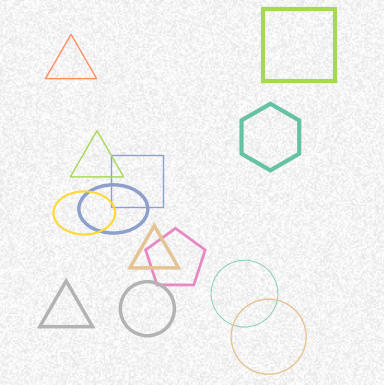[{"shape": "hexagon", "thickness": 3, "radius": 0.43, "center": [0.702, 0.644]}, {"shape": "circle", "thickness": 0.5, "radius": 0.43, "center": [0.635, 0.237]}, {"shape": "triangle", "thickness": 1, "radius": 0.38, "center": [0.185, 0.834]}, {"shape": "oval", "thickness": 2.5, "radius": 0.45, "center": [0.294, 0.457]}, {"shape": "square", "thickness": 1, "radius": 0.33, "center": [0.355, 0.529]}, {"shape": "pentagon", "thickness": 2, "radius": 0.41, "center": [0.456, 0.326]}, {"shape": "triangle", "thickness": 1, "radius": 0.4, "center": [0.252, 0.581]}, {"shape": "square", "thickness": 3, "radius": 0.46, "center": [0.777, 0.883]}, {"shape": "oval", "thickness": 1.5, "radius": 0.4, "center": [0.219, 0.447]}, {"shape": "triangle", "thickness": 2.5, "radius": 0.37, "center": [0.401, 0.341]}, {"shape": "circle", "thickness": 1, "radius": 0.49, "center": [0.698, 0.125]}, {"shape": "triangle", "thickness": 2.5, "radius": 0.4, "center": [0.172, 0.191]}, {"shape": "circle", "thickness": 2.5, "radius": 0.35, "center": [0.383, 0.198]}]